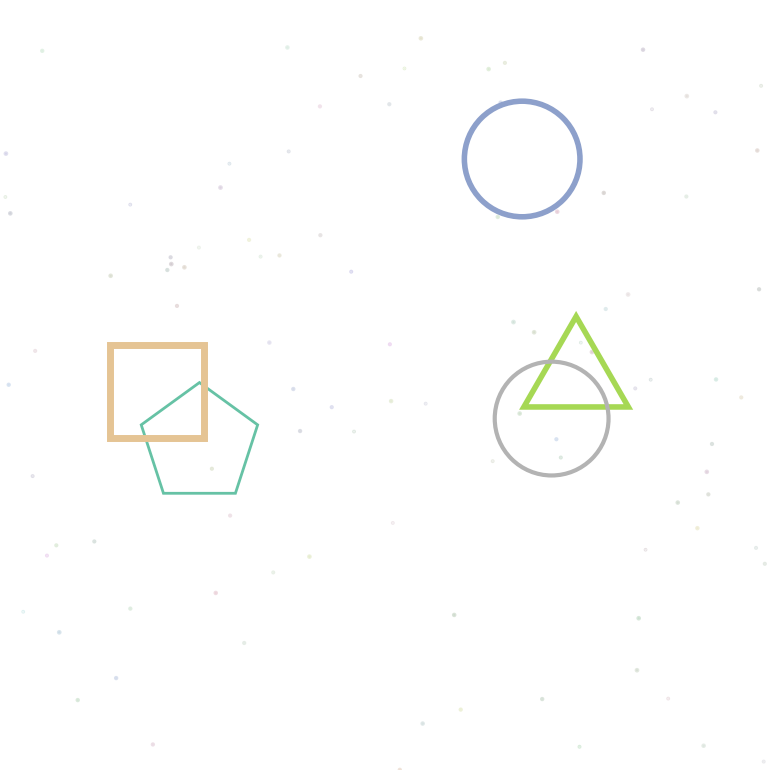[{"shape": "pentagon", "thickness": 1, "radius": 0.4, "center": [0.259, 0.424]}, {"shape": "circle", "thickness": 2, "radius": 0.38, "center": [0.678, 0.794]}, {"shape": "triangle", "thickness": 2, "radius": 0.39, "center": [0.748, 0.511]}, {"shape": "square", "thickness": 2.5, "radius": 0.3, "center": [0.204, 0.491]}, {"shape": "circle", "thickness": 1.5, "radius": 0.37, "center": [0.716, 0.456]}]